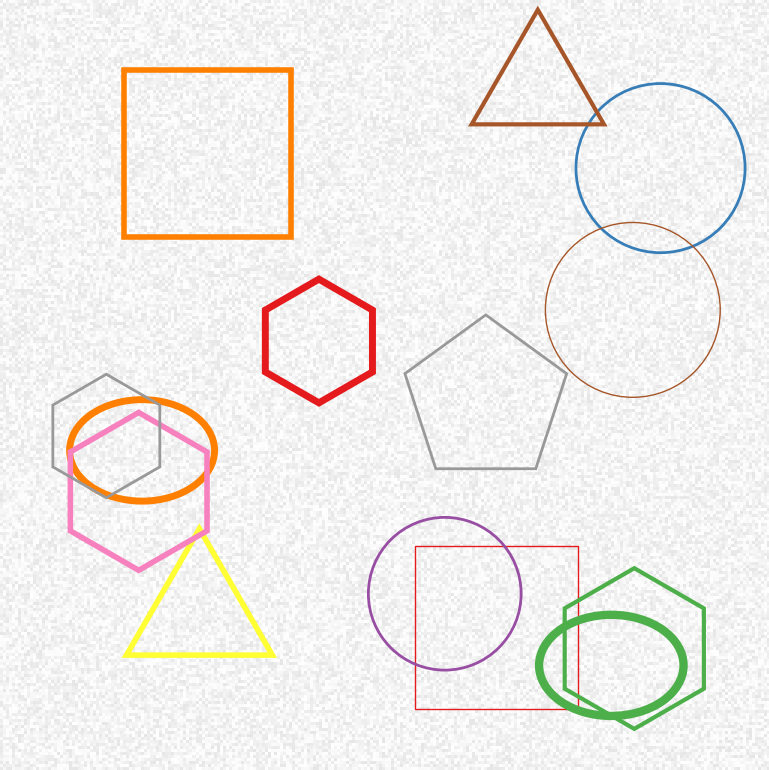[{"shape": "hexagon", "thickness": 2.5, "radius": 0.4, "center": [0.414, 0.557]}, {"shape": "square", "thickness": 0.5, "radius": 0.53, "center": [0.645, 0.185]}, {"shape": "circle", "thickness": 1, "radius": 0.55, "center": [0.858, 0.782]}, {"shape": "oval", "thickness": 3, "radius": 0.47, "center": [0.794, 0.136]}, {"shape": "hexagon", "thickness": 1.5, "radius": 0.52, "center": [0.824, 0.158]}, {"shape": "circle", "thickness": 1, "radius": 0.5, "center": [0.578, 0.229]}, {"shape": "square", "thickness": 2, "radius": 0.54, "center": [0.269, 0.801]}, {"shape": "oval", "thickness": 2.5, "radius": 0.47, "center": [0.185, 0.415]}, {"shape": "triangle", "thickness": 2, "radius": 0.55, "center": [0.259, 0.204]}, {"shape": "triangle", "thickness": 1.5, "radius": 0.5, "center": [0.698, 0.888]}, {"shape": "circle", "thickness": 0.5, "radius": 0.57, "center": [0.822, 0.598]}, {"shape": "hexagon", "thickness": 2, "radius": 0.51, "center": [0.18, 0.362]}, {"shape": "pentagon", "thickness": 1, "radius": 0.55, "center": [0.631, 0.481]}, {"shape": "hexagon", "thickness": 1, "radius": 0.4, "center": [0.138, 0.434]}]